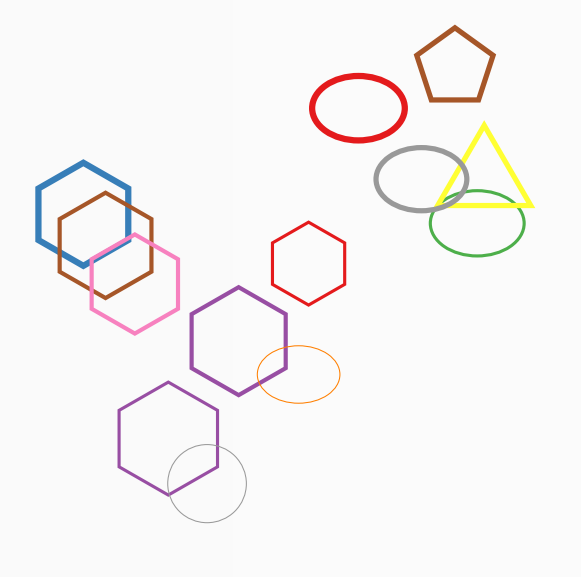[{"shape": "oval", "thickness": 3, "radius": 0.4, "center": [0.617, 0.812]}, {"shape": "hexagon", "thickness": 1.5, "radius": 0.36, "center": [0.531, 0.543]}, {"shape": "hexagon", "thickness": 3, "radius": 0.45, "center": [0.143, 0.628]}, {"shape": "oval", "thickness": 1.5, "radius": 0.4, "center": [0.821, 0.612]}, {"shape": "hexagon", "thickness": 1.5, "radius": 0.49, "center": [0.29, 0.24]}, {"shape": "hexagon", "thickness": 2, "radius": 0.47, "center": [0.411, 0.408]}, {"shape": "oval", "thickness": 0.5, "radius": 0.36, "center": [0.514, 0.351]}, {"shape": "triangle", "thickness": 2.5, "radius": 0.46, "center": [0.833, 0.69]}, {"shape": "pentagon", "thickness": 2.5, "radius": 0.35, "center": [0.783, 0.882]}, {"shape": "hexagon", "thickness": 2, "radius": 0.46, "center": [0.182, 0.574]}, {"shape": "hexagon", "thickness": 2, "radius": 0.43, "center": [0.232, 0.507]}, {"shape": "circle", "thickness": 0.5, "radius": 0.34, "center": [0.356, 0.162]}, {"shape": "oval", "thickness": 2.5, "radius": 0.39, "center": [0.725, 0.689]}]